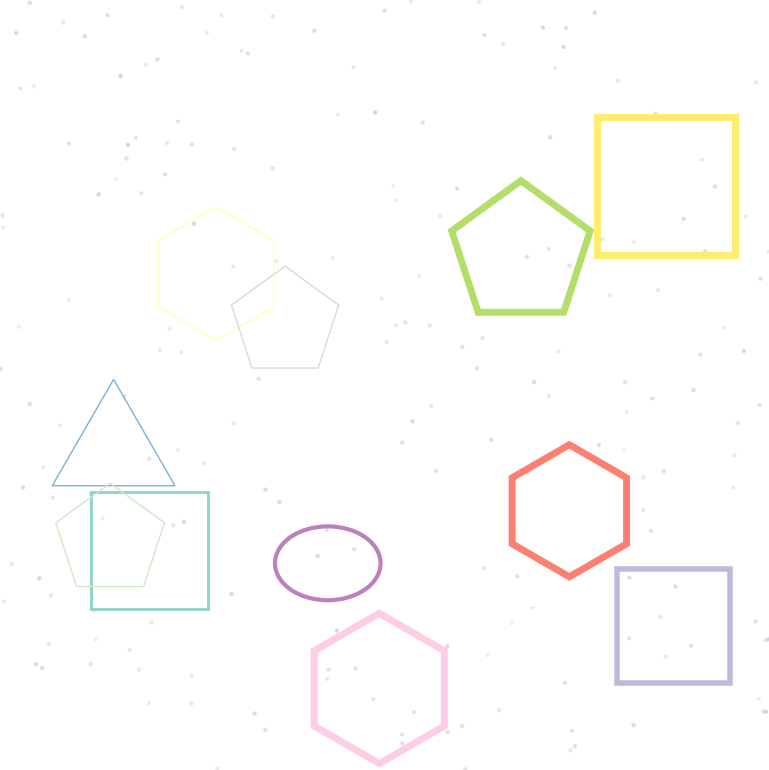[{"shape": "square", "thickness": 1, "radius": 0.38, "center": [0.194, 0.285]}, {"shape": "hexagon", "thickness": 0.5, "radius": 0.43, "center": [0.28, 0.644]}, {"shape": "square", "thickness": 2, "radius": 0.37, "center": [0.875, 0.187]}, {"shape": "hexagon", "thickness": 2.5, "radius": 0.43, "center": [0.739, 0.337]}, {"shape": "triangle", "thickness": 0.5, "radius": 0.46, "center": [0.148, 0.415]}, {"shape": "pentagon", "thickness": 2.5, "radius": 0.47, "center": [0.677, 0.671]}, {"shape": "hexagon", "thickness": 2.5, "radius": 0.49, "center": [0.493, 0.106]}, {"shape": "pentagon", "thickness": 0.5, "radius": 0.37, "center": [0.37, 0.581]}, {"shape": "oval", "thickness": 1.5, "radius": 0.34, "center": [0.426, 0.268]}, {"shape": "pentagon", "thickness": 0.5, "radius": 0.37, "center": [0.143, 0.298]}, {"shape": "square", "thickness": 2.5, "radius": 0.45, "center": [0.865, 0.759]}]